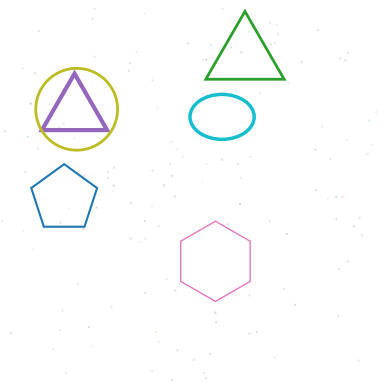[{"shape": "pentagon", "thickness": 1.5, "radius": 0.45, "center": [0.167, 0.484]}, {"shape": "triangle", "thickness": 2, "radius": 0.59, "center": [0.636, 0.853]}, {"shape": "triangle", "thickness": 3, "radius": 0.49, "center": [0.194, 0.711]}, {"shape": "hexagon", "thickness": 1, "radius": 0.52, "center": [0.56, 0.321]}, {"shape": "circle", "thickness": 2, "radius": 0.53, "center": [0.199, 0.716]}, {"shape": "oval", "thickness": 2.5, "radius": 0.42, "center": [0.577, 0.696]}]